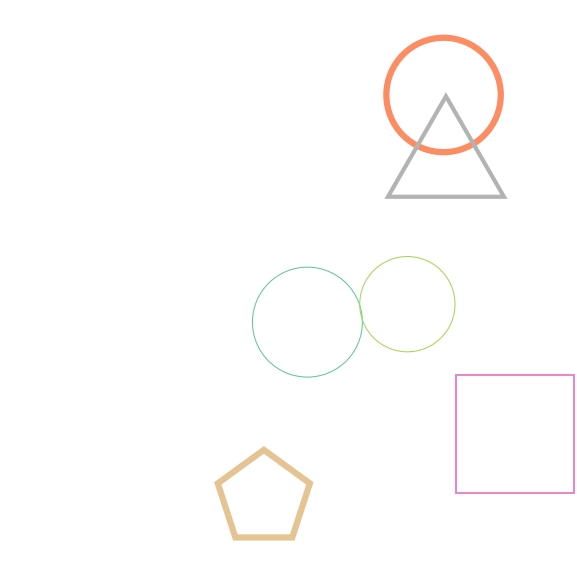[{"shape": "circle", "thickness": 0.5, "radius": 0.48, "center": [0.532, 0.441]}, {"shape": "circle", "thickness": 3, "radius": 0.5, "center": [0.768, 0.835]}, {"shape": "square", "thickness": 1, "radius": 0.51, "center": [0.891, 0.248]}, {"shape": "circle", "thickness": 0.5, "radius": 0.41, "center": [0.705, 0.472]}, {"shape": "pentagon", "thickness": 3, "radius": 0.42, "center": [0.457, 0.136]}, {"shape": "triangle", "thickness": 2, "radius": 0.58, "center": [0.772, 0.716]}]